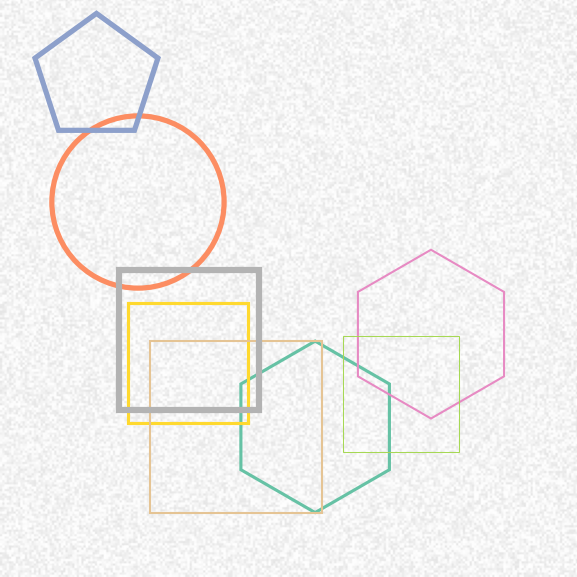[{"shape": "hexagon", "thickness": 1.5, "radius": 0.74, "center": [0.546, 0.26]}, {"shape": "circle", "thickness": 2.5, "radius": 0.75, "center": [0.239, 0.649]}, {"shape": "pentagon", "thickness": 2.5, "radius": 0.56, "center": [0.167, 0.864]}, {"shape": "hexagon", "thickness": 1, "radius": 0.73, "center": [0.746, 0.421]}, {"shape": "square", "thickness": 0.5, "radius": 0.5, "center": [0.695, 0.316]}, {"shape": "square", "thickness": 1.5, "radius": 0.52, "center": [0.325, 0.37]}, {"shape": "square", "thickness": 1, "radius": 0.74, "center": [0.409, 0.259]}, {"shape": "square", "thickness": 3, "radius": 0.6, "center": [0.327, 0.411]}]